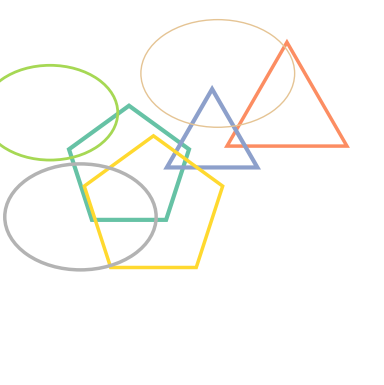[{"shape": "pentagon", "thickness": 3, "radius": 0.82, "center": [0.335, 0.562]}, {"shape": "triangle", "thickness": 2.5, "radius": 0.9, "center": [0.745, 0.71]}, {"shape": "triangle", "thickness": 3, "radius": 0.68, "center": [0.551, 0.633]}, {"shape": "oval", "thickness": 2, "radius": 0.88, "center": [0.13, 0.707]}, {"shape": "pentagon", "thickness": 2.5, "radius": 0.95, "center": [0.399, 0.458]}, {"shape": "oval", "thickness": 1, "radius": 1.0, "center": [0.566, 0.809]}, {"shape": "oval", "thickness": 2.5, "radius": 0.98, "center": [0.209, 0.437]}]